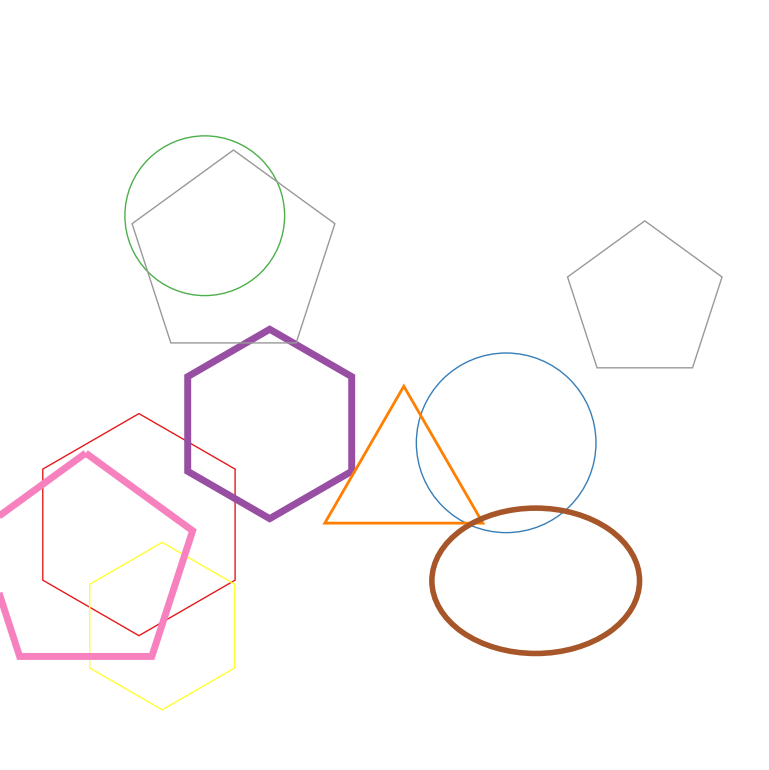[{"shape": "hexagon", "thickness": 0.5, "radius": 0.72, "center": [0.18, 0.319]}, {"shape": "circle", "thickness": 0.5, "radius": 0.58, "center": [0.657, 0.425]}, {"shape": "circle", "thickness": 0.5, "radius": 0.52, "center": [0.266, 0.72]}, {"shape": "hexagon", "thickness": 2.5, "radius": 0.61, "center": [0.35, 0.449]}, {"shape": "triangle", "thickness": 1, "radius": 0.59, "center": [0.524, 0.38]}, {"shape": "hexagon", "thickness": 0.5, "radius": 0.54, "center": [0.211, 0.187]}, {"shape": "oval", "thickness": 2, "radius": 0.67, "center": [0.696, 0.246]}, {"shape": "pentagon", "thickness": 2.5, "radius": 0.73, "center": [0.111, 0.266]}, {"shape": "pentagon", "thickness": 0.5, "radius": 0.69, "center": [0.303, 0.667]}, {"shape": "pentagon", "thickness": 0.5, "radius": 0.53, "center": [0.837, 0.608]}]